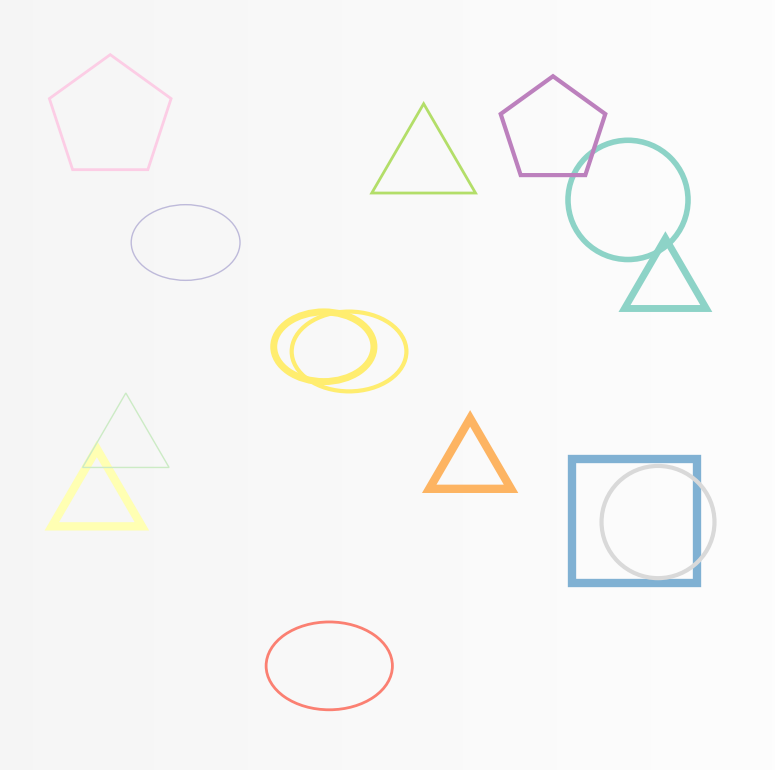[{"shape": "circle", "thickness": 2, "radius": 0.39, "center": [0.81, 0.74]}, {"shape": "triangle", "thickness": 2.5, "radius": 0.3, "center": [0.859, 0.63]}, {"shape": "triangle", "thickness": 3, "radius": 0.34, "center": [0.125, 0.35]}, {"shape": "oval", "thickness": 0.5, "radius": 0.35, "center": [0.24, 0.685]}, {"shape": "oval", "thickness": 1, "radius": 0.41, "center": [0.425, 0.135]}, {"shape": "square", "thickness": 3, "radius": 0.4, "center": [0.819, 0.324]}, {"shape": "triangle", "thickness": 3, "radius": 0.3, "center": [0.607, 0.396]}, {"shape": "triangle", "thickness": 1, "radius": 0.39, "center": [0.547, 0.788]}, {"shape": "pentagon", "thickness": 1, "radius": 0.41, "center": [0.142, 0.846]}, {"shape": "circle", "thickness": 1.5, "radius": 0.36, "center": [0.849, 0.322]}, {"shape": "pentagon", "thickness": 1.5, "radius": 0.35, "center": [0.714, 0.83]}, {"shape": "triangle", "thickness": 0.5, "radius": 0.32, "center": [0.162, 0.425]}, {"shape": "oval", "thickness": 2.5, "radius": 0.32, "center": [0.418, 0.55]}, {"shape": "oval", "thickness": 1.5, "radius": 0.37, "center": [0.45, 0.544]}]